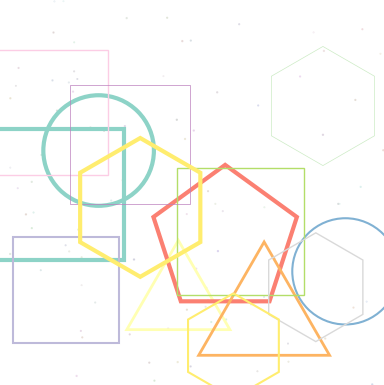[{"shape": "square", "thickness": 3, "radius": 0.85, "center": [0.151, 0.496]}, {"shape": "circle", "thickness": 3, "radius": 0.72, "center": [0.256, 0.609]}, {"shape": "triangle", "thickness": 2, "radius": 0.77, "center": [0.463, 0.221]}, {"shape": "square", "thickness": 1.5, "radius": 0.69, "center": [0.171, 0.247]}, {"shape": "pentagon", "thickness": 3, "radius": 0.98, "center": [0.585, 0.376]}, {"shape": "circle", "thickness": 1.5, "radius": 0.69, "center": [0.897, 0.295]}, {"shape": "triangle", "thickness": 2, "radius": 0.98, "center": [0.686, 0.175]}, {"shape": "square", "thickness": 1, "radius": 0.82, "center": [0.625, 0.398]}, {"shape": "square", "thickness": 1, "radius": 0.81, "center": [0.117, 0.707]}, {"shape": "hexagon", "thickness": 1, "radius": 0.71, "center": [0.82, 0.254]}, {"shape": "square", "thickness": 0.5, "radius": 0.77, "center": [0.338, 0.625]}, {"shape": "hexagon", "thickness": 0.5, "radius": 0.77, "center": [0.839, 0.725]}, {"shape": "hexagon", "thickness": 3, "radius": 0.9, "center": [0.364, 0.461]}, {"shape": "hexagon", "thickness": 1.5, "radius": 0.68, "center": [0.606, 0.102]}]